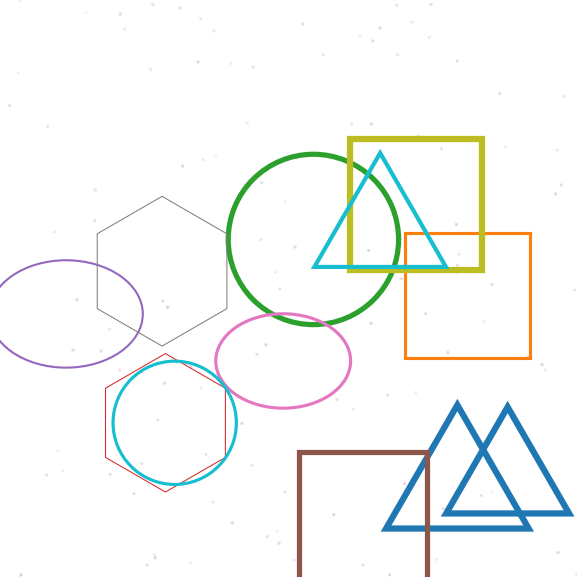[{"shape": "triangle", "thickness": 3, "radius": 0.71, "center": [0.792, 0.155]}, {"shape": "triangle", "thickness": 3, "radius": 0.61, "center": [0.879, 0.171]}, {"shape": "square", "thickness": 1.5, "radius": 0.54, "center": [0.81, 0.487]}, {"shape": "circle", "thickness": 2.5, "radius": 0.74, "center": [0.543, 0.585]}, {"shape": "hexagon", "thickness": 0.5, "radius": 0.6, "center": [0.286, 0.267]}, {"shape": "oval", "thickness": 1, "radius": 0.66, "center": [0.114, 0.456]}, {"shape": "square", "thickness": 2.5, "radius": 0.55, "center": [0.628, 0.106]}, {"shape": "oval", "thickness": 1.5, "radius": 0.58, "center": [0.49, 0.374]}, {"shape": "hexagon", "thickness": 0.5, "radius": 0.65, "center": [0.281, 0.529]}, {"shape": "square", "thickness": 3, "radius": 0.57, "center": [0.721, 0.645]}, {"shape": "triangle", "thickness": 2, "radius": 0.66, "center": [0.658, 0.603]}, {"shape": "circle", "thickness": 1.5, "radius": 0.53, "center": [0.303, 0.267]}]